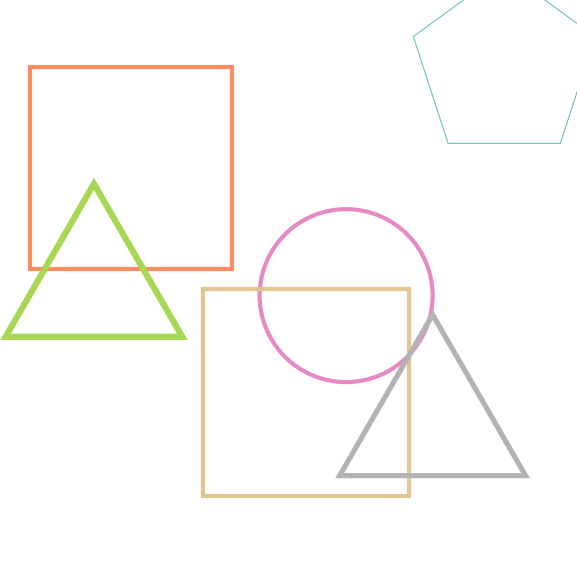[{"shape": "pentagon", "thickness": 0.5, "radius": 0.83, "center": [0.873, 0.885]}, {"shape": "square", "thickness": 2, "radius": 0.87, "center": [0.228, 0.709]}, {"shape": "circle", "thickness": 2, "radius": 0.75, "center": [0.599, 0.487]}, {"shape": "triangle", "thickness": 3, "radius": 0.88, "center": [0.163, 0.504]}, {"shape": "square", "thickness": 2, "radius": 0.89, "center": [0.529, 0.319]}, {"shape": "triangle", "thickness": 2.5, "radius": 0.93, "center": [0.749, 0.268]}]